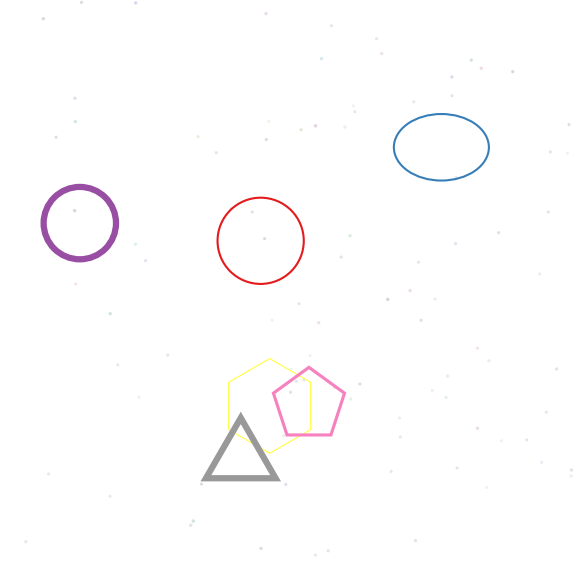[{"shape": "circle", "thickness": 1, "radius": 0.37, "center": [0.451, 0.582]}, {"shape": "oval", "thickness": 1, "radius": 0.41, "center": [0.764, 0.744]}, {"shape": "circle", "thickness": 3, "radius": 0.31, "center": [0.138, 0.613]}, {"shape": "hexagon", "thickness": 0.5, "radius": 0.41, "center": [0.467, 0.296]}, {"shape": "pentagon", "thickness": 1.5, "radius": 0.32, "center": [0.535, 0.298]}, {"shape": "triangle", "thickness": 3, "radius": 0.35, "center": [0.417, 0.206]}]